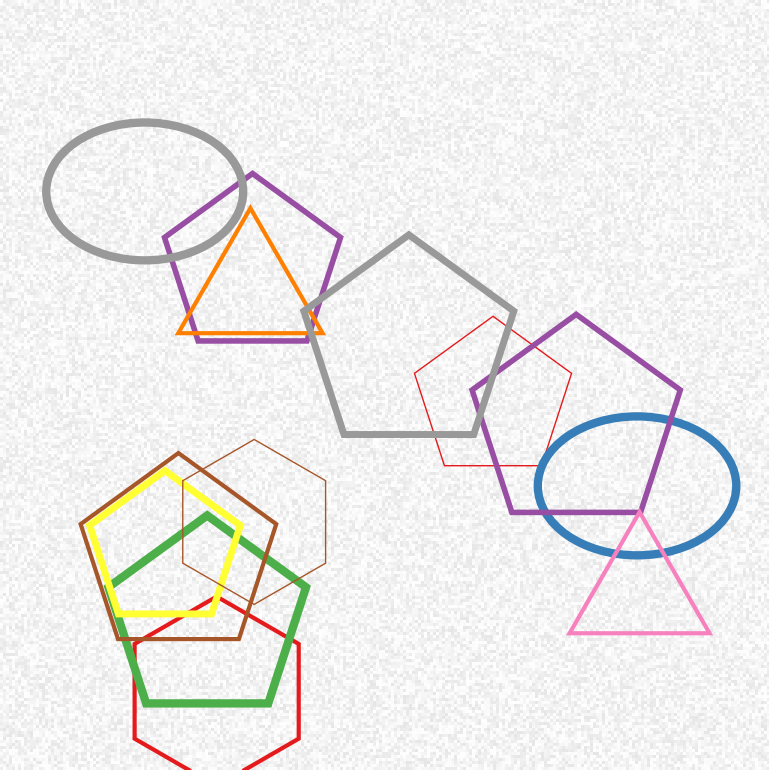[{"shape": "pentagon", "thickness": 0.5, "radius": 0.54, "center": [0.64, 0.482]}, {"shape": "hexagon", "thickness": 1.5, "radius": 0.62, "center": [0.281, 0.102]}, {"shape": "oval", "thickness": 3, "radius": 0.64, "center": [0.827, 0.369]}, {"shape": "pentagon", "thickness": 3, "radius": 0.67, "center": [0.269, 0.196]}, {"shape": "pentagon", "thickness": 2, "radius": 0.6, "center": [0.328, 0.654]}, {"shape": "pentagon", "thickness": 2, "radius": 0.71, "center": [0.748, 0.45]}, {"shape": "triangle", "thickness": 1.5, "radius": 0.54, "center": [0.325, 0.621]}, {"shape": "pentagon", "thickness": 2.5, "radius": 0.51, "center": [0.214, 0.286]}, {"shape": "pentagon", "thickness": 1.5, "radius": 0.67, "center": [0.232, 0.278]}, {"shape": "hexagon", "thickness": 0.5, "radius": 0.54, "center": [0.33, 0.322]}, {"shape": "triangle", "thickness": 1.5, "radius": 0.52, "center": [0.831, 0.23]}, {"shape": "pentagon", "thickness": 2.5, "radius": 0.72, "center": [0.531, 0.552]}, {"shape": "oval", "thickness": 3, "radius": 0.64, "center": [0.188, 0.751]}]